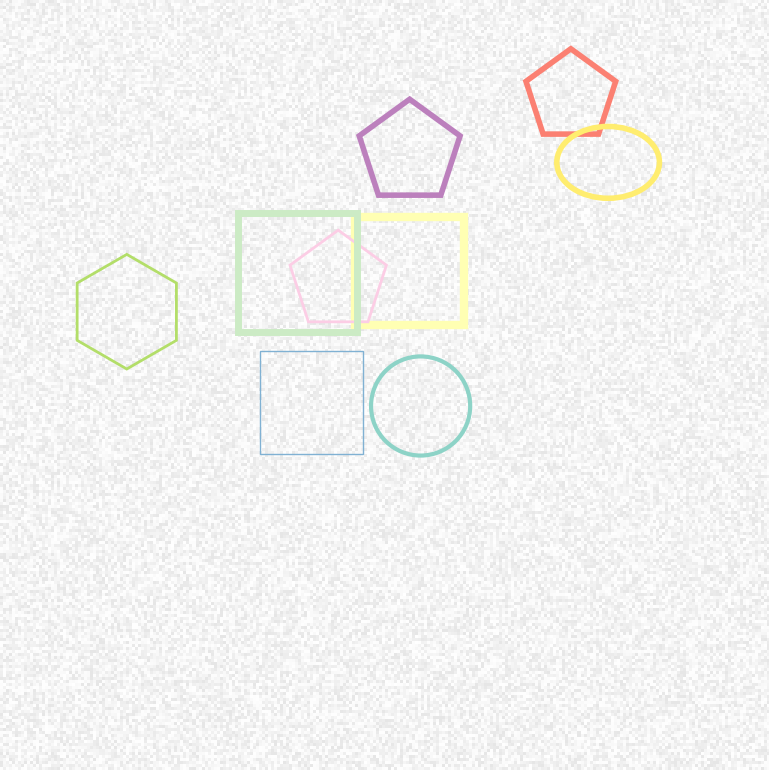[{"shape": "circle", "thickness": 1.5, "radius": 0.32, "center": [0.546, 0.473]}, {"shape": "square", "thickness": 3, "radius": 0.35, "center": [0.532, 0.648]}, {"shape": "pentagon", "thickness": 2, "radius": 0.31, "center": [0.741, 0.875]}, {"shape": "square", "thickness": 0.5, "radius": 0.34, "center": [0.405, 0.477]}, {"shape": "hexagon", "thickness": 1, "radius": 0.37, "center": [0.165, 0.595]}, {"shape": "pentagon", "thickness": 1, "radius": 0.33, "center": [0.439, 0.635]}, {"shape": "pentagon", "thickness": 2, "radius": 0.34, "center": [0.532, 0.802]}, {"shape": "square", "thickness": 2.5, "radius": 0.39, "center": [0.386, 0.646]}, {"shape": "oval", "thickness": 2, "radius": 0.33, "center": [0.79, 0.789]}]